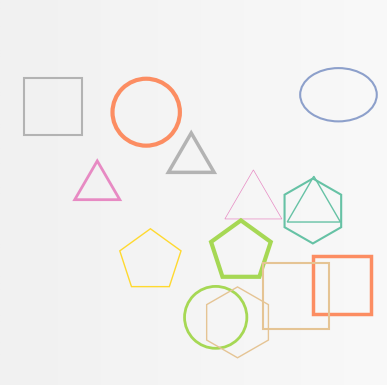[{"shape": "hexagon", "thickness": 1.5, "radius": 0.42, "center": [0.807, 0.452]}, {"shape": "triangle", "thickness": 1, "radius": 0.4, "center": [0.81, 0.463]}, {"shape": "circle", "thickness": 3, "radius": 0.43, "center": [0.377, 0.709]}, {"shape": "square", "thickness": 2.5, "radius": 0.37, "center": [0.883, 0.26]}, {"shape": "oval", "thickness": 1.5, "radius": 0.49, "center": [0.873, 0.754]}, {"shape": "triangle", "thickness": 0.5, "radius": 0.42, "center": [0.654, 0.474]}, {"shape": "triangle", "thickness": 2, "radius": 0.34, "center": [0.251, 0.515]}, {"shape": "circle", "thickness": 2, "radius": 0.4, "center": [0.557, 0.176]}, {"shape": "pentagon", "thickness": 3, "radius": 0.4, "center": [0.622, 0.347]}, {"shape": "pentagon", "thickness": 1, "radius": 0.42, "center": [0.388, 0.323]}, {"shape": "square", "thickness": 1.5, "radius": 0.42, "center": [0.763, 0.231]}, {"shape": "hexagon", "thickness": 1, "radius": 0.46, "center": [0.613, 0.163]}, {"shape": "triangle", "thickness": 2.5, "radius": 0.34, "center": [0.494, 0.586]}, {"shape": "square", "thickness": 1.5, "radius": 0.37, "center": [0.137, 0.724]}]